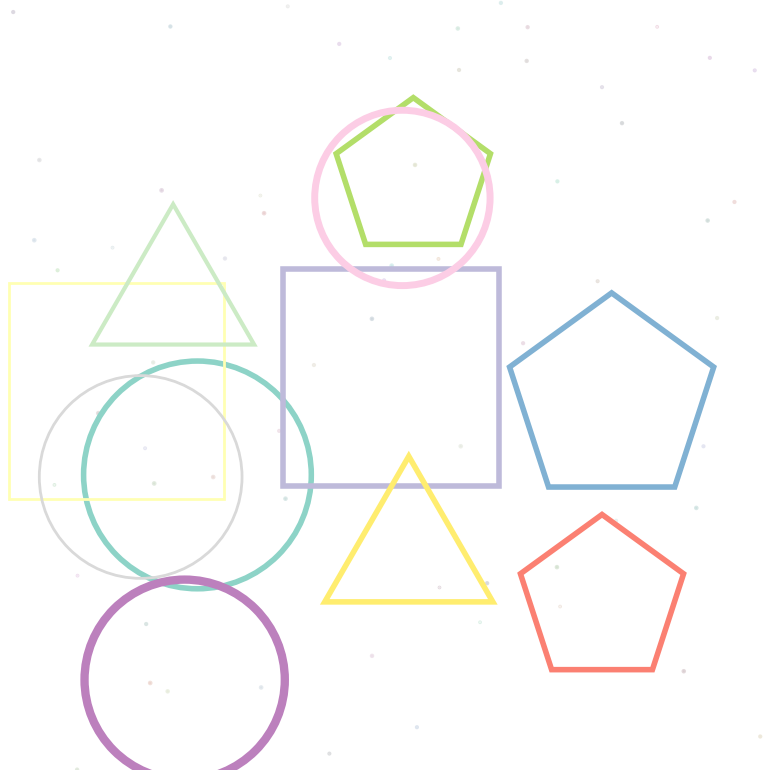[{"shape": "circle", "thickness": 2, "radius": 0.74, "center": [0.256, 0.383]}, {"shape": "square", "thickness": 1, "radius": 0.7, "center": [0.151, 0.492]}, {"shape": "square", "thickness": 2, "radius": 0.7, "center": [0.508, 0.51]}, {"shape": "pentagon", "thickness": 2, "radius": 0.56, "center": [0.782, 0.22]}, {"shape": "pentagon", "thickness": 2, "radius": 0.7, "center": [0.794, 0.48]}, {"shape": "pentagon", "thickness": 2, "radius": 0.53, "center": [0.537, 0.768]}, {"shape": "circle", "thickness": 2.5, "radius": 0.57, "center": [0.523, 0.743]}, {"shape": "circle", "thickness": 1, "radius": 0.66, "center": [0.183, 0.381]}, {"shape": "circle", "thickness": 3, "radius": 0.65, "center": [0.24, 0.117]}, {"shape": "triangle", "thickness": 1.5, "radius": 0.61, "center": [0.225, 0.613]}, {"shape": "triangle", "thickness": 2, "radius": 0.63, "center": [0.531, 0.281]}]